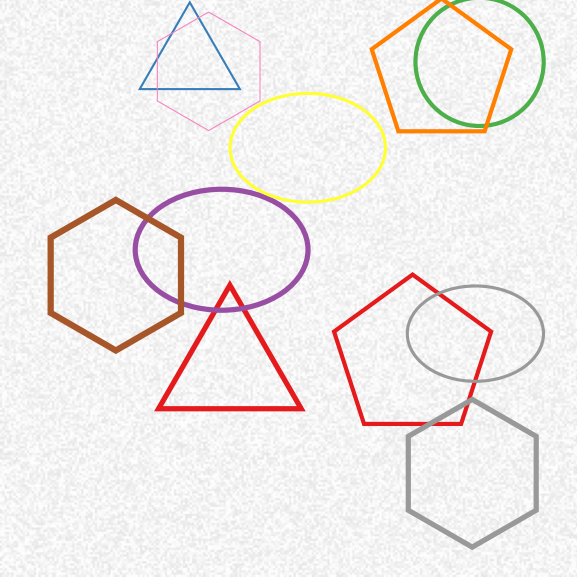[{"shape": "triangle", "thickness": 2.5, "radius": 0.71, "center": [0.398, 0.363]}, {"shape": "pentagon", "thickness": 2, "radius": 0.71, "center": [0.714, 0.381]}, {"shape": "triangle", "thickness": 1, "radius": 0.5, "center": [0.329, 0.895]}, {"shape": "circle", "thickness": 2, "radius": 0.56, "center": [0.83, 0.892]}, {"shape": "oval", "thickness": 2.5, "radius": 0.75, "center": [0.384, 0.567]}, {"shape": "pentagon", "thickness": 2, "radius": 0.64, "center": [0.764, 0.875]}, {"shape": "oval", "thickness": 1.5, "radius": 0.67, "center": [0.533, 0.743]}, {"shape": "hexagon", "thickness": 3, "radius": 0.65, "center": [0.201, 0.523]}, {"shape": "hexagon", "thickness": 0.5, "radius": 0.51, "center": [0.361, 0.876]}, {"shape": "hexagon", "thickness": 2.5, "radius": 0.64, "center": [0.818, 0.18]}, {"shape": "oval", "thickness": 1.5, "radius": 0.59, "center": [0.823, 0.421]}]